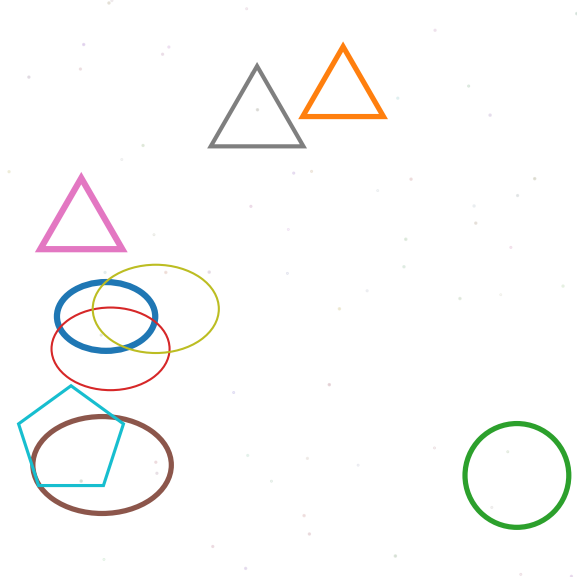[{"shape": "oval", "thickness": 3, "radius": 0.43, "center": [0.184, 0.451]}, {"shape": "triangle", "thickness": 2.5, "radius": 0.4, "center": [0.594, 0.838]}, {"shape": "circle", "thickness": 2.5, "radius": 0.45, "center": [0.895, 0.176]}, {"shape": "oval", "thickness": 1, "radius": 0.51, "center": [0.191, 0.395]}, {"shape": "oval", "thickness": 2.5, "radius": 0.6, "center": [0.177, 0.194]}, {"shape": "triangle", "thickness": 3, "radius": 0.41, "center": [0.141, 0.609]}, {"shape": "triangle", "thickness": 2, "radius": 0.46, "center": [0.445, 0.792]}, {"shape": "oval", "thickness": 1, "radius": 0.55, "center": [0.27, 0.464]}, {"shape": "pentagon", "thickness": 1.5, "radius": 0.48, "center": [0.123, 0.236]}]